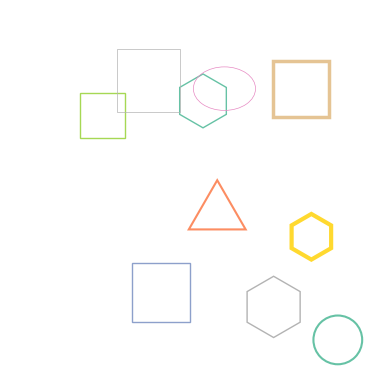[{"shape": "hexagon", "thickness": 1, "radius": 0.35, "center": [0.527, 0.738]}, {"shape": "circle", "thickness": 1.5, "radius": 0.32, "center": [0.877, 0.117]}, {"shape": "triangle", "thickness": 1.5, "radius": 0.43, "center": [0.564, 0.447]}, {"shape": "square", "thickness": 1, "radius": 0.38, "center": [0.418, 0.241]}, {"shape": "oval", "thickness": 0.5, "radius": 0.4, "center": [0.583, 0.77]}, {"shape": "square", "thickness": 1, "radius": 0.29, "center": [0.266, 0.7]}, {"shape": "hexagon", "thickness": 3, "radius": 0.3, "center": [0.809, 0.385]}, {"shape": "square", "thickness": 2.5, "radius": 0.36, "center": [0.782, 0.769]}, {"shape": "square", "thickness": 0.5, "radius": 0.41, "center": [0.386, 0.791]}, {"shape": "hexagon", "thickness": 1, "radius": 0.4, "center": [0.711, 0.203]}]